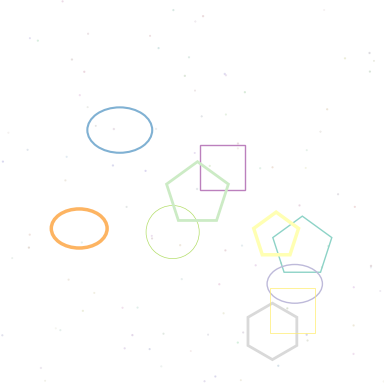[{"shape": "pentagon", "thickness": 1, "radius": 0.4, "center": [0.785, 0.358]}, {"shape": "pentagon", "thickness": 2.5, "radius": 0.31, "center": [0.717, 0.388]}, {"shape": "oval", "thickness": 1, "radius": 0.36, "center": [0.766, 0.263]}, {"shape": "oval", "thickness": 1.5, "radius": 0.42, "center": [0.311, 0.662]}, {"shape": "oval", "thickness": 2.5, "radius": 0.36, "center": [0.206, 0.407]}, {"shape": "circle", "thickness": 0.5, "radius": 0.35, "center": [0.448, 0.397]}, {"shape": "hexagon", "thickness": 2, "radius": 0.37, "center": [0.708, 0.139]}, {"shape": "square", "thickness": 1, "radius": 0.29, "center": [0.578, 0.565]}, {"shape": "pentagon", "thickness": 2, "radius": 0.42, "center": [0.513, 0.496]}, {"shape": "square", "thickness": 0.5, "radius": 0.29, "center": [0.76, 0.195]}]